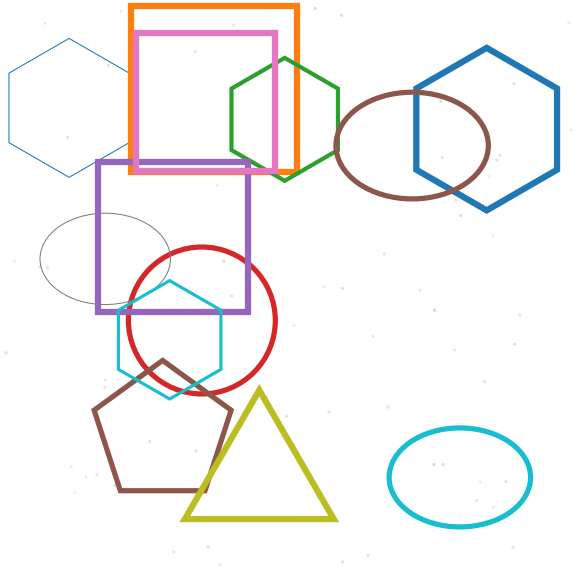[{"shape": "hexagon", "thickness": 3, "radius": 0.7, "center": [0.843, 0.776]}, {"shape": "hexagon", "thickness": 0.5, "radius": 0.6, "center": [0.12, 0.812]}, {"shape": "square", "thickness": 3, "radius": 0.72, "center": [0.371, 0.845]}, {"shape": "hexagon", "thickness": 2, "radius": 0.53, "center": [0.493, 0.792]}, {"shape": "circle", "thickness": 2.5, "radius": 0.64, "center": [0.35, 0.444]}, {"shape": "square", "thickness": 3, "radius": 0.65, "center": [0.3, 0.589]}, {"shape": "pentagon", "thickness": 2.5, "radius": 0.62, "center": [0.282, 0.25]}, {"shape": "oval", "thickness": 2.5, "radius": 0.66, "center": [0.714, 0.747]}, {"shape": "square", "thickness": 3, "radius": 0.6, "center": [0.356, 0.822]}, {"shape": "oval", "thickness": 0.5, "radius": 0.56, "center": [0.182, 0.551]}, {"shape": "triangle", "thickness": 3, "radius": 0.74, "center": [0.449, 0.175]}, {"shape": "hexagon", "thickness": 1.5, "radius": 0.51, "center": [0.294, 0.411]}, {"shape": "oval", "thickness": 2.5, "radius": 0.61, "center": [0.796, 0.172]}]